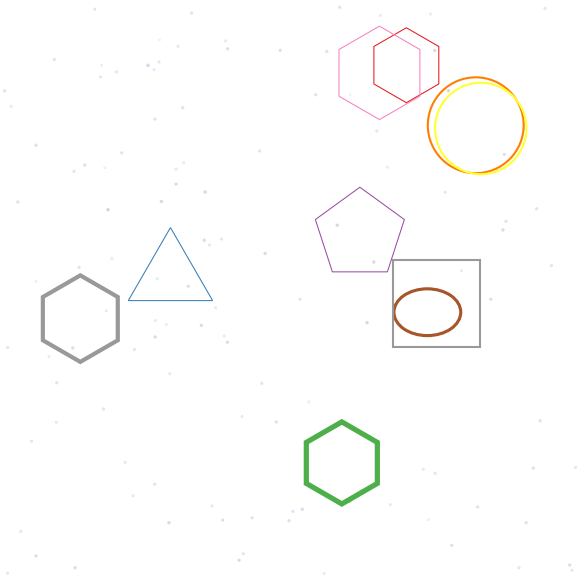[{"shape": "hexagon", "thickness": 0.5, "radius": 0.32, "center": [0.704, 0.886]}, {"shape": "triangle", "thickness": 0.5, "radius": 0.42, "center": [0.295, 0.521]}, {"shape": "hexagon", "thickness": 2.5, "radius": 0.36, "center": [0.592, 0.198]}, {"shape": "pentagon", "thickness": 0.5, "radius": 0.41, "center": [0.623, 0.594]}, {"shape": "circle", "thickness": 1, "radius": 0.42, "center": [0.824, 0.782]}, {"shape": "circle", "thickness": 1, "radius": 0.4, "center": [0.832, 0.777]}, {"shape": "oval", "thickness": 1.5, "radius": 0.29, "center": [0.74, 0.459]}, {"shape": "hexagon", "thickness": 0.5, "radius": 0.4, "center": [0.657, 0.873]}, {"shape": "hexagon", "thickness": 2, "radius": 0.37, "center": [0.139, 0.447]}, {"shape": "square", "thickness": 1, "radius": 0.38, "center": [0.755, 0.474]}]